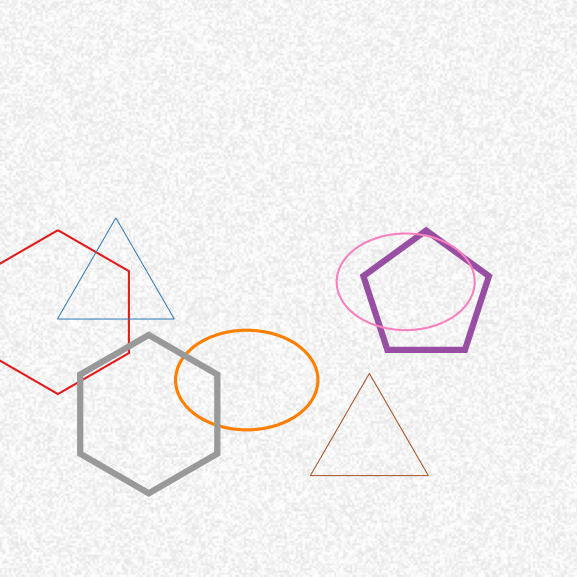[{"shape": "hexagon", "thickness": 1, "radius": 0.71, "center": [0.1, 0.459]}, {"shape": "triangle", "thickness": 0.5, "radius": 0.58, "center": [0.201, 0.505]}, {"shape": "pentagon", "thickness": 3, "radius": 0.57, "center": [0.738, 0.486]}, {"shape": "oval", "thickness": 1.5, "radius": 0.62, "center": [0.427, 0.341]}, {"shape": "triangle", "thickness": 0.5, "radius": 0.59, "center": [0.64, 0.235]}, {"shape": "oval", "thickness": 1, "radius": 0.6, "center": [0.702, 0.511]}, {"shape": "hexagon", "thickness": 3, "radius": 0.69, "center": [0.258, 0.282]}]